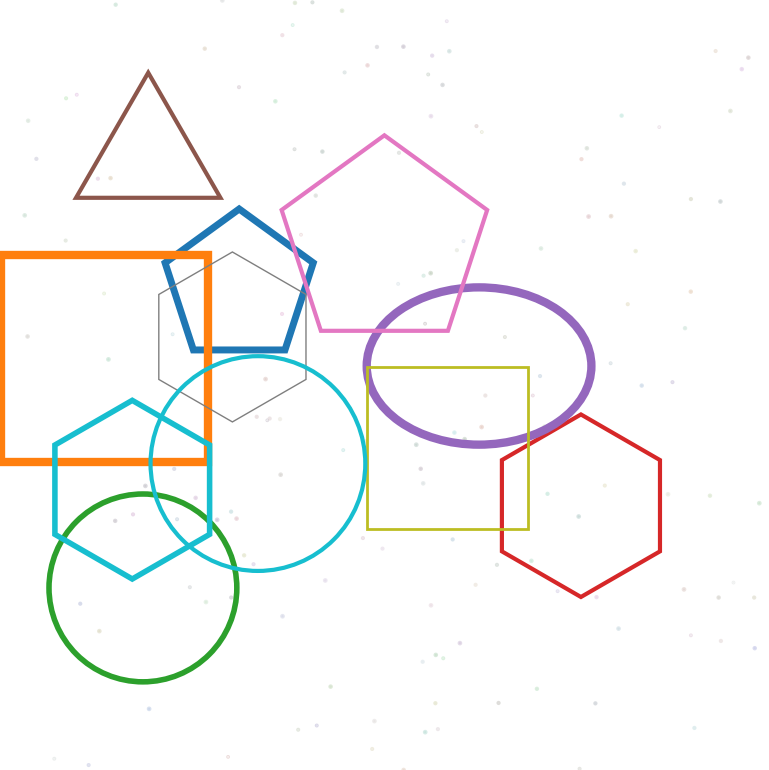[{"shape": "pentagon", "thickness": 2.5, "radius": 0.51, "center": [0.311, 0.627]}, {"shape": "square", "thickness": 3, "radius": 0.67, "center": [0.135, 0.535]}, {"shape": "circle", "thickness": 2, "radius": 0.61, "center": [0.186, 0.236]}, {"shape": "hexagon", "thickness": 1.5, "radius": 0.59, "center": [0.754, 0.343]}, {"shape": "oval", "thickness": 3, "radius": 0.73, "center": [0.622, 0.525]}, {"shape": "triangle", "thickness": 1.5, "radius": 0.54, "center": [0.193, 0.797]}, {"shape": "pentagon", "thickness": 1.5, "radius": 0.7, "center": [0.499, 0.684]}, {"shape": "hexagon", "thickness": 0.5, "radius": 0.55, "center": [0.302, 0.562]}, {"shape": "square", "thickness": 1, "radius": 0.52, "center": [0.581, 0.418]}, {"shape": "hexagon", "thickness": 2, "radius": 0.58, "center": [0.172, 0.364]}, {"shape": "circle", "thickness": 1.5, "radius": 0.7, "center": [0.335, 0.398]}]